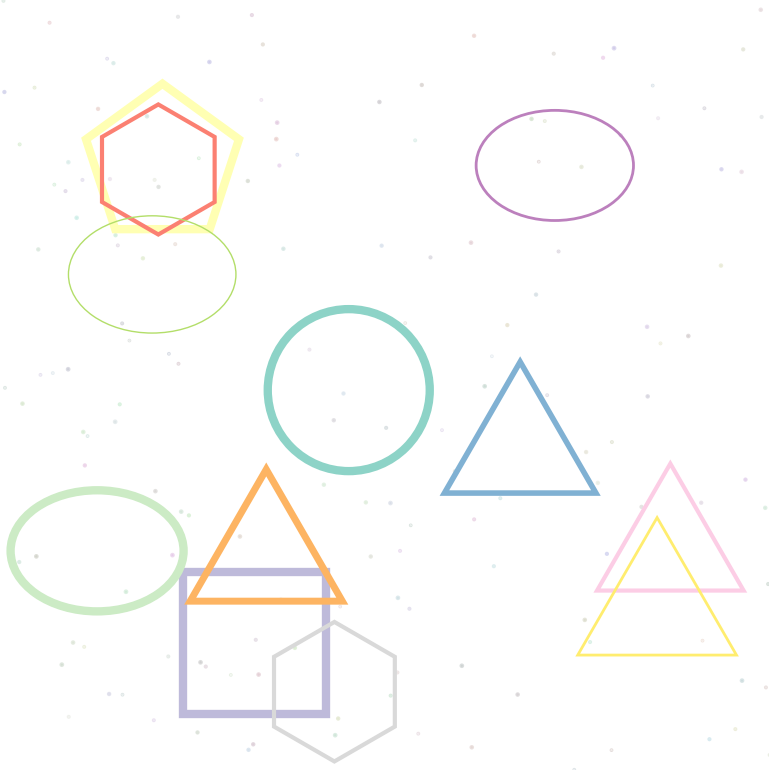[{"shape": "circle", "thickness": 3, "radius": 0.53, "center": [0.453, 0.493]}, {"shape": "pentagon", "thickness": 3, "radius": 0.52, "center": [0.211, 0.787]}, {"shape": "square", "thickness": 3, "radius": 0.46, "center": [0.331, 0.165]}, {"shape": "hexagon", "thickness": 1.5, "radius": 0.42, "center": [0.206, 0.78]}, {"shape": "triangle", "thickness": 2, "radius": 0.57, "center": [0.676, 0.416]}, {"shape": "triangle", "thickness": 2.5, "radius": 0.57, "center": [0.346, 0.276]}, {"shape": "oval", "thickness": 0.5, "radius": 0.54, "center": [0.198, 0.644]}, {"shape": "triangle", "thickness": 1.5, "radius": 0.55, "center": [0.871, 0.288]}, {"shape": "hexagon", "thickness": 1.5, "radius": 0.45, "center": [0.434, 0.102]}, {"shape": "oval", "thickness": 1, "radius": 0.51, "center": [0.721, 0.785]}, {"shape": "oval", "thickness": 3, "radius": 0.56, "center": [0.126, 0.285]}, {"shape": "triangle", "thickness": 1, "radius": 0.6, "center": [0.853, 0.209]}]